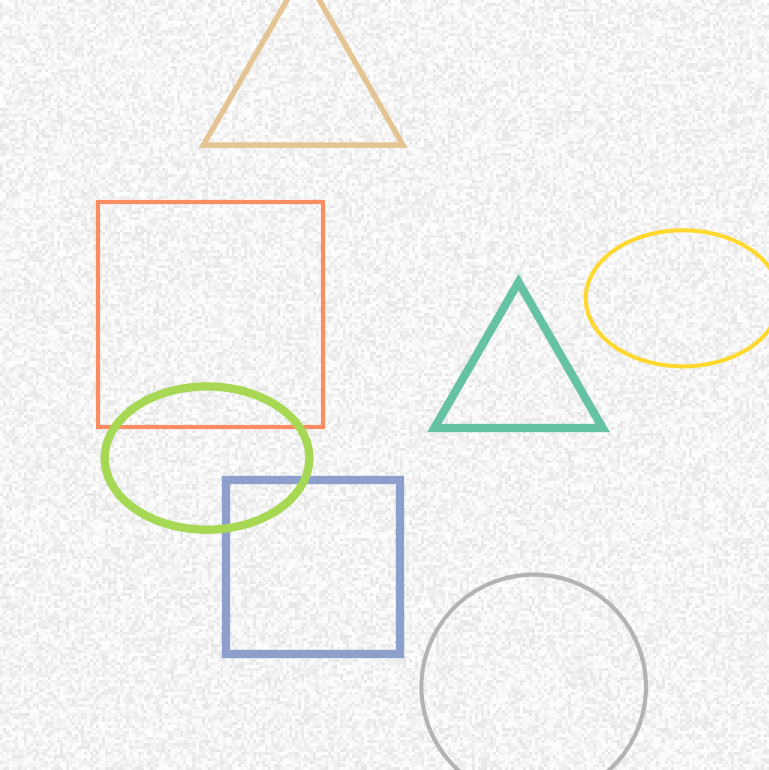[{"shape": "triangle", "thickness": 3, "radius": 0.63, "center": [0.673, 0.507]}, {"shape": "square", "thickness": 1.5, "radius": 0.73, "center": [0.273, 0.591]}, {"shape": "square", "thickness": 3, "radius": 0.56, "center": [0.406, 0.264]}, {"shape": "oval", "thickness": 3, "radius": 0.66, "center": [0.269, 0.405]}, {"shape": "oval", "thickness": 1.5, "radius": 0.63, "center": [0.887, 0.613]}, {"shape": "triangle", "thickness": 2, "radius": 0.75, "center": [0.394, 0.886]}, {"shape": "circle", "thickness": 1.5, "radius": 0.73, "center": [0.693, 0.108]}]